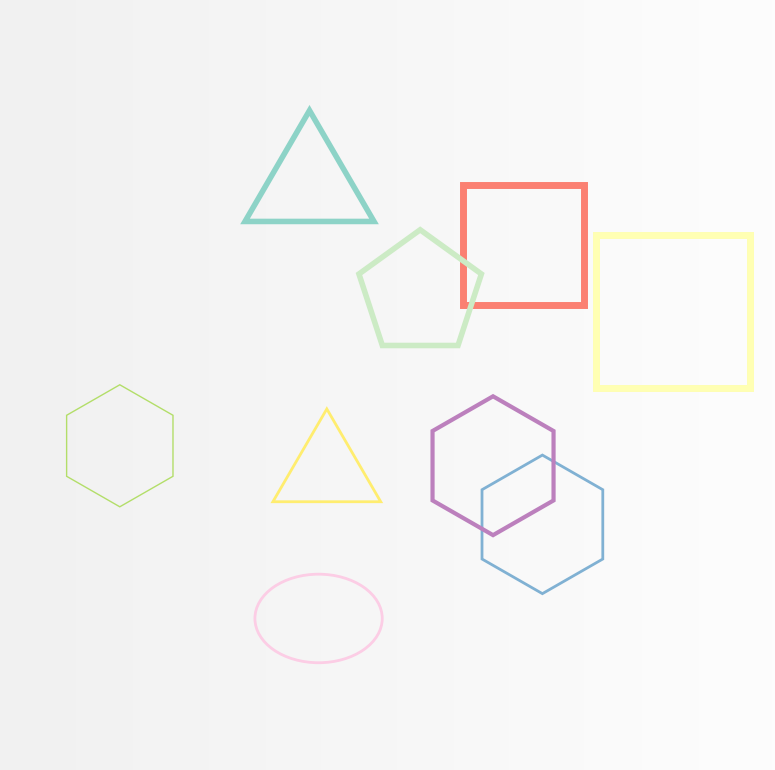[{"shape": "triangle", "thickness": 2, "radius": 0.48, "center": [0.399, 0.76]}, {"shape": "square", "thickness": 2.5, "radius": 0.5, "center": [0.869, 0.596]}, {"shape": "square", "thickness": 2.5, "radius": 0.39, "center": [0.675, 0.682]}, {"shape": "hexagon", "thickness": 1, "radius": 0.45, "center": [0.7, 0.319]}, {"shape": "hexagon", "thickness": 0.5, "radius": 0.4, "center": [0.155, 0.421]}, {"shape": "oval", "thickness": 1, "radius": 0.41, "center": [0.411, 0.197]}, {"shape": "hexagon", "thickness": 1.5, "radius": 0.45, "center": [0.636, 0.395]}, {"shape": "pentagon", "thickness": 2, "radius": 0.42, "center": [0.542, 0.619]}, {"shape": "triangle", "thickness": 1, "radius": 0.4, "center": [0.422, 0.389]}]